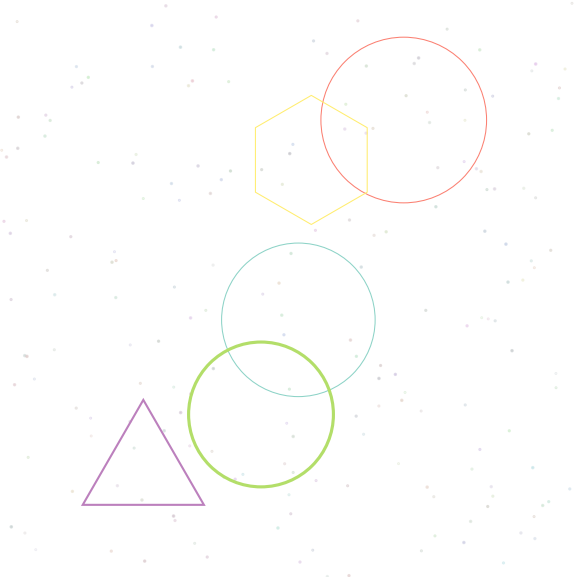[{"shape": "circle", "thickness": 0.5, "radius": 0.66, "center": [0.517, 0.445]}, {"shape": "circle", "thickness": 0.5, "radius": 0.72, "center": [0.699, 0.791]}, {"shape": "circle", "thickness": 1.5, "radius": 0.63, "center": [0.452, 0.281]}, {"shape": "triangle", "thickness": 1, "radius": 0.61, "center": [0.248, 0.186]}, {"shape": "hexagon", "thickness": 0.5, "radius": 0.56, "center": [0.539, 0.722]}]